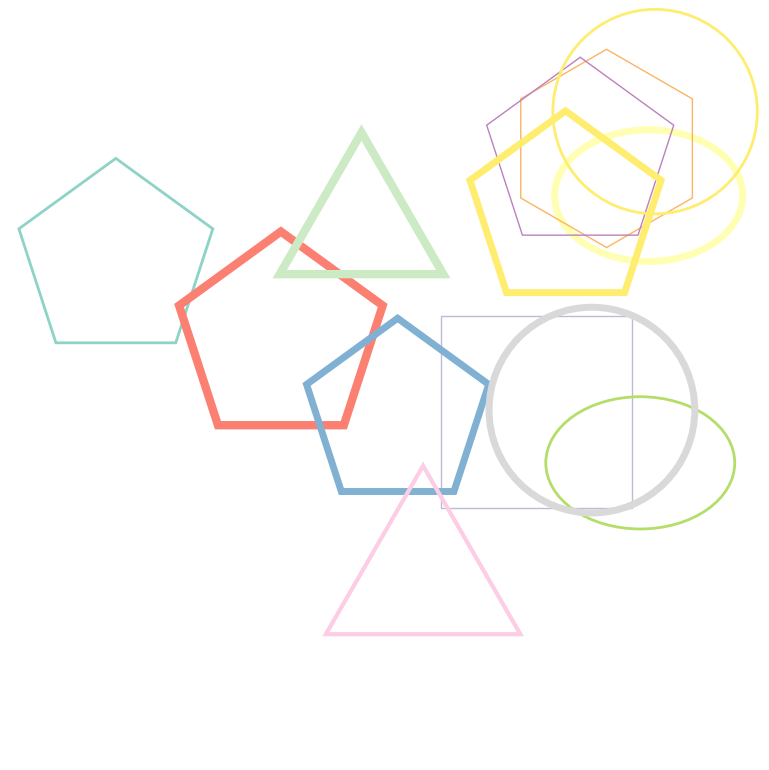[{"shape": "pentagon", "thickness": 1, "radius": 0.66, "center": [0.15, 0.662]}, {"shape": "oval", "thickness": 2.5, "radius": 0.61, "center": [0.842, 0.746]}, {"shape": "square", "thickness": 0.5, "radius": 0.62, "center": [0.696, 0.465]}, {"shape": "pentagon", "thickness": 3, "radius": 0.7, "center": [0.365, 0.56]}, {"shape": "pentagon", "thickness": 2.5, "radius": 0.62, "center": [0.516, 0.462]}, {"shape": "hexagon", "thickness": 0.5, "radius": 0.64, "center": [0.788, 0.807]}, {"shape": "oval", "thickness": 1, "radius": 0.61, "center": [0.831, 0.399]}, {"shape": "triangle", "thickness": 1.5, "radius": 0.73, "center": [0.549, 0.249]}, {"shape": "circle", "thickness": 2.5, "radius": 0.67, "center": [0.769, 0.467]}, {"shape": "pentagon", "thickness": 0.5, "radius": 0.64, "center": [0.754, 0.798]}, {"shape": "triangle", "thickness": 3, "radius": 0.61, "center": [0.469, 0.705]}, {"shape": "pentagon", "thickness": 2.5, "radius": 0.65, "center": [0.734, 0.726]}, {"shape": "circle", "thickness": 1, "radius": 0.66, "center": [0.851, 0.855]}]